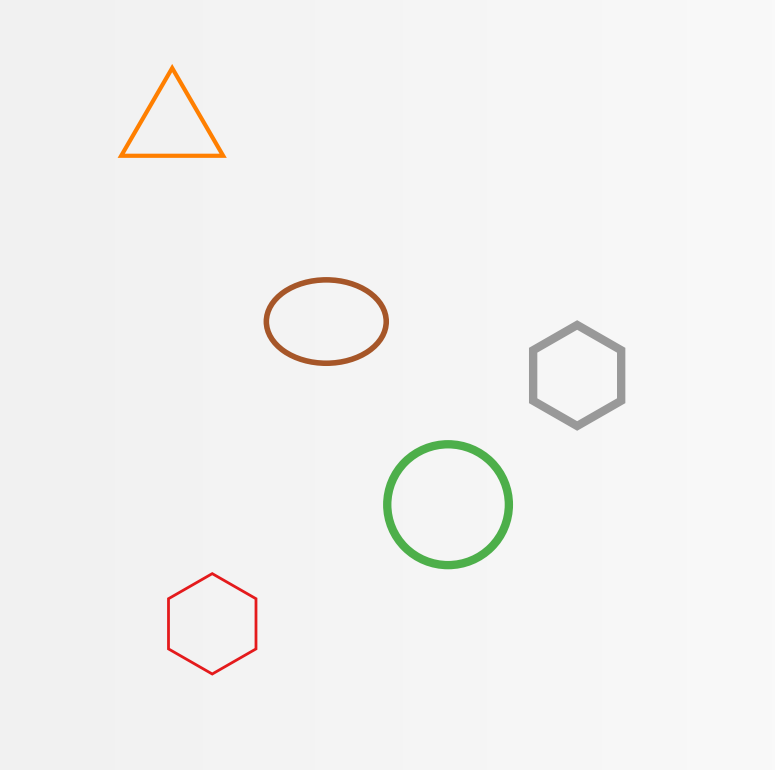[{"shape": "hexagon", "thickness": 1, "radius": 0.33, "center": [0.274, 0.19]}, {"shape": "circle", "thickness": 3, "radius": 0.39, "center": [0.578, 0.345]}, {"shape": "triangle", "thickness": 1.5, "radius": 0.38, "center": [0.222, 0.836]}, {"shape": "oval", "thickness": 2, "radius": 0.39, "center": [0.421, 0.582]}, {"shape": "hexagon", "thickness": 3, "radius": 0.33, "center": [0.745, 0.512]}]